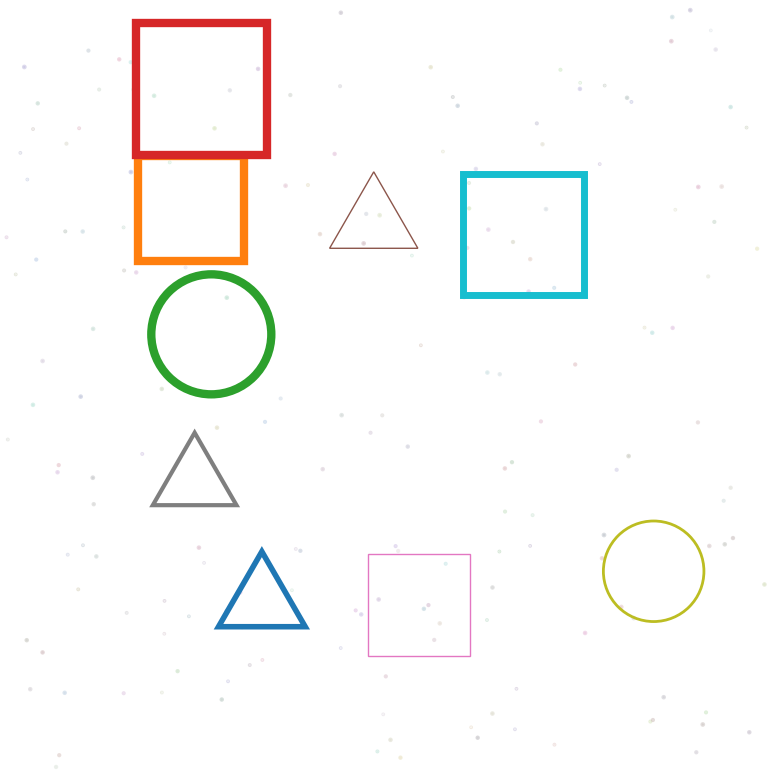[{"shape": "triangle", "thickness": 2, "radius": 0.33, "center": [0.34, 0.219]}, {"shape": "square", "thickness": 3, "radius": 0.34, "center": [0.248, 0.729]}, {"shape": "circle", "thickness": 3, "radius": 0.39, "center": [0.274, 0.566]}, {"shape": "square", "thickness": 3, "radius": 0.43, "center": [0.262, 0.884]}, {"shape": "triangle", "thickness": 0.5, "radius": 0.33, "center": [0.485, 0.711]}, {"shape": "square", "thickness": 0.5, "radius": 0.33, "center": [0.544, 0.214]}, {"shape": "triangle", "thickness": 1.5, "radius": 0.31, "center": [0.253, 0.375]}, {"shape": "circle", "thickness": 1, "radius": 0.33, "center": [0.849, 0.258]}, {"shape": "square", "thickness": 2.5, "radius": 0.39, "center": [0.68, 0.696]}]